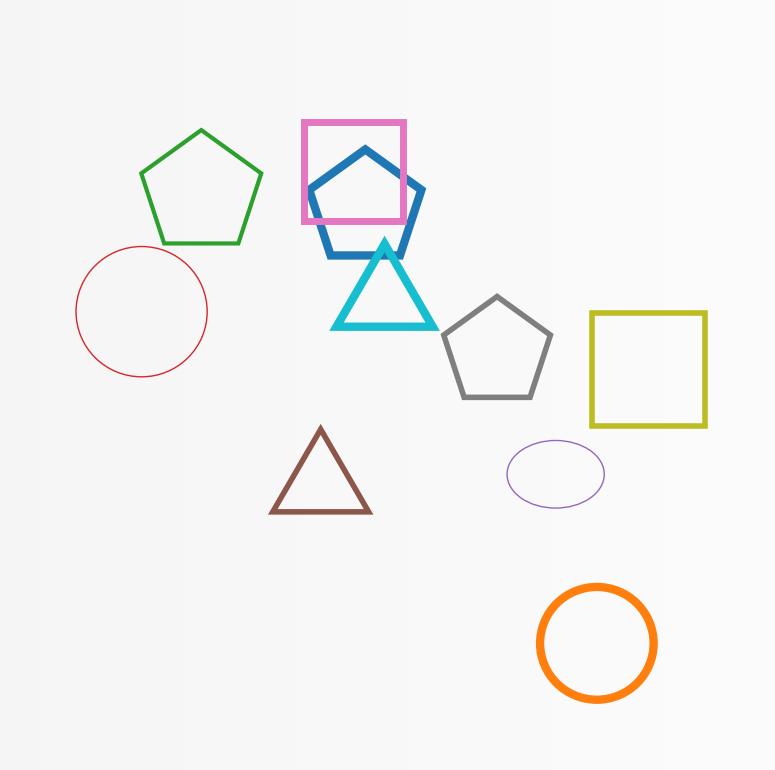[{"shape": "pentagon", "thickness": 3, "radius": 0.38, "center": [0.471, 0.73]}, {"shape": "circle", "thickness": 3, "radius": 0.37, "center": [0.77, 0.164]}, {"shape": "pentagon", "thickness": 1.5, "radius": 0.41, "center": [0.26, 0.75]}, {"shape": "circle", "thickness": 0.5, "radius": 0.42, "center": [0.183, 0.595]}, {"shape": "oval", "thickness": 0.5, "radius": 0.31, "center": [0.717, 0.384]}, {"shape": "triangle", "thickness": 2, "radius": 0.36, "center": [0.414, 0.371]}, {"shape": "square", "thickness": 2.5, "radius": 0.32, "center": [0.456, 0.777]}, {"shape": "pentagon", "thickness": 2, "radius": 0.36, "center": [0.641, 0.543]}, {"shape": "square", "thickness": 2, "radius": 0.37, "center": [0.837, 0.52]}, {"shape": "triangle", "thickness": 3, "radius": 0.36, "center": [0.496, 0.612]}]